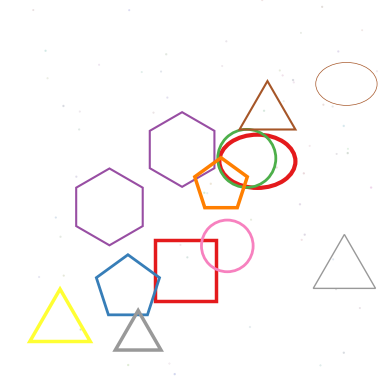[{"shape": "oval", "thickness": 3, "radius": 0.49, "center": [0.669, 0.581]}, {"shape": "square", "thickness": 2.5, "radius": 0.4, "center": [0.483, 0.298]}, {"shape": "pentagon", "thickness": 2, "radius": 0.43, "center": [0.332, 0.252]}, {"shape": "circle", "thickness": 2, "radius": 0.38, "center": [0.641, 0.589]}, {"shape": "hexagon", "thickness": 1.5, "radius": 0.48, "center": [0.473, 0.612]}, {"shape": "hexagon", "thickness": 1.5, "radius": 0.5, "center": [0.284, 0.463]}, {"shape": "pentagon", "thickness": 2.5, "radius": 0.36, "center": [0.574, 0.519]}, {"shape": "triangle", "thickness": 2.5, "radius": 0.45, "center": [0.156, 0.158]}, {"shape": "oval", "thickness": 0.5, "radius": 0.4, "center": [0.9, 0.782]}, {"shape": "triangle", "thickness": 1.5, "radius": 0.42, "center": [0.695, 0.706]}, {"shape": "circle", "thickness": 2, "radius": 0.34, "center": [0.59, 0.361]}, {"shape": "triangle", "thickness": 1, "radius": 0.47, "center": [0.894, 0.298]}, {"shape": "triangle", "thickness": 2.5, "radius": 0.34, "center": [0.359, 0.125]}]